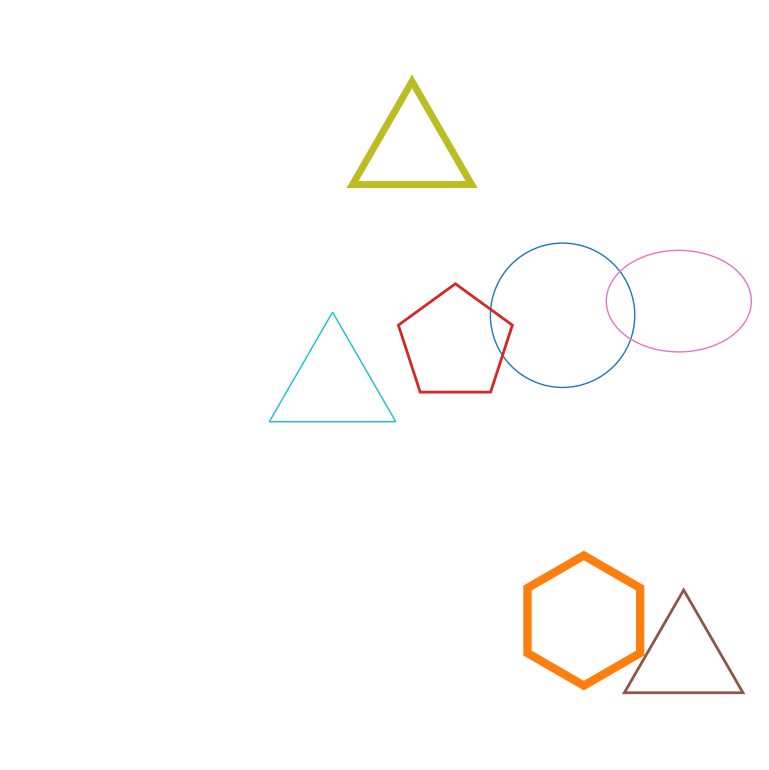[{"shape": "circle", "thickness": 0.5, "radius": 0.47, "center": [0.731, 0.591]}, {"shape": "hexagon", "thickness": 3, "radius": 0.42, "center": [0.758, 0.194]}, {"shape": "pentagon", "thickness": 1, "radius": 0.39, "center": [0.591, 0.554]}, {"shape": "triangle", "thickness": 1, "radius": 0.44, "center": [0.888, 0.145]}, {"shape": "oval", "thickness": 0.5, "radius": 0.47, "center": [0.882, 0.609]}, {"shape": "triangle", "thickness": 2.5, "radius": 0.45, "center": [0.535, 0.805]}, {"shape": "triangle", "thickness": 0.5, "radius": 0.47, "center": [0.432, 0.5]}]